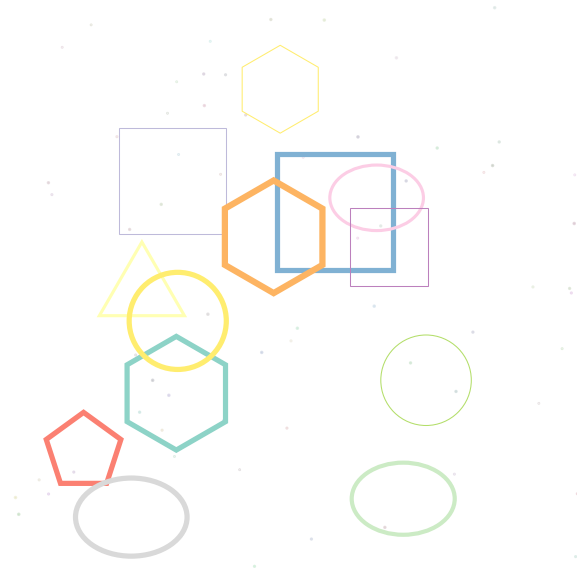[{"shape": "hexagon", "thickness": 2.5, "radius": 0.49, "center": [0.305, 0.318]}, {"shape": "triangle", "thickness": 1.5, "radius": 0.43, "center": [0.246, 0.495]}, {"shape": "square", "thickness": 0.5, "radius": 0.46, "center": [0.299, 0.685]}, {"shape": "pentagon", "thickness": 2.5, "radius": 0.34, "center": [0.145, 0.217]}, {"shape": "square", "thickness": 2.5, "radius": 0.5, "center": [0.58, 0.632]}, {"shape": "hexagon", "thickness": 3, "radius": 0.49, "center": [0.474, 0.589]}, {"shape": "circle", "thickness": 0.5, "radius": 0.39, "center": [0.738, 0.341]}, {"shape": "oval", "thickness": 1.5, "radius": 0.41, "center": [0.652, 0.657]}, {"shape": "oval", "thickness": 2.5, "radius": 0.48, "center": [0.227, 0.104]}, {"shape": "square", "thickness": 0.5, "radius": 0.34, "center": [0.674, 0.571]}, {"shape": "oval", "thickness": 2, "radius": 0.45, "center": [0.698, 0.136]}, {"shape": "hexagon", "thickness": 0.5, "radius": 0.38, "center": [0.485, 0.845]}, {"shape": "circle", "thickness": 2.5, "radius": 0.42, "center": [0.308, 0.443]}]